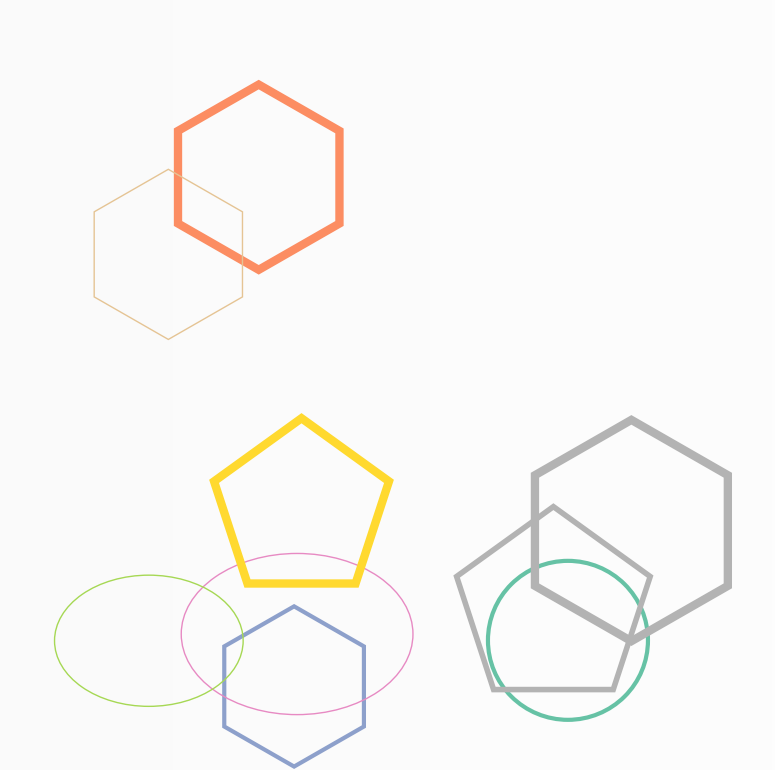[{"shape": "circle", "thickness": 1.5, "radius": 0.52, "center": [0.733, 0.168]}, {"shape": "hexagon", "thickness": 3, "radius": 0.6, "center": [0.334, 0.77]}, {"shape": "hexagon", "thickness": 1.5, "radius": 0.52, "center": [0.379, 0.108]}, {"shape": "oval", "thickness": 0.5, "radius": 0.75, "center": [0.383, 0.177]}, {"shape": "oval", "thickness": 0.5, "radius": 0.61, "center": [0.192, 0.168]}, {"shape": "pentagon", "thickness": 3, "radius": 0.59, "center": [0.389, 0.338]}, {"shape": "hexagon", "thickness": 0.5, "radius": 0.55, "center": [0.217, 0.67]}, {"shape": "hexagon", "thickness": 3, "radius": 0.72, "center": [0.815, 0.311]}, {"shape": "pentagon", "thickness": 2, "radius": 0.66, "center": [0.714, 0.211]}]